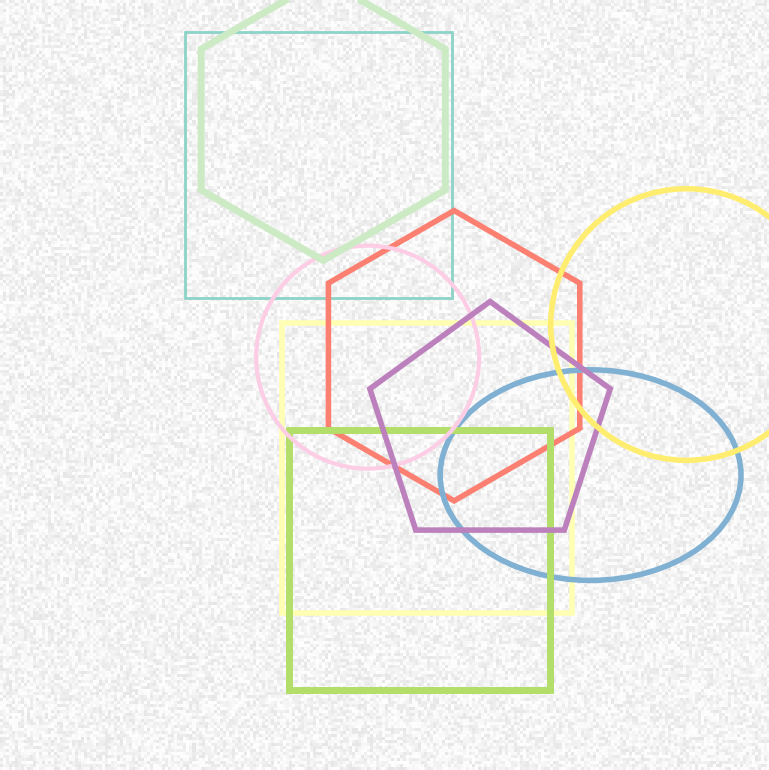[{"shape": "square", "thickness": 1, "radius": 0.87, "center": [0.414, 0.786]}, {"shape": "square", "thickness": 2, "radius": 0.94, "center": [0.555, 0.392]}, {"shape": "hexagon", "thickness": 2, "radius": 0.94, "center": [0.59, 0.538]}, {"shape": "oval", "thickness": 2, "radius": 0.98, "center": [0.767, 0.383]}, {"shape": "square", "thickness": 2.5, "radius": 0.85, "center": [0.545, 0.273]}, {"shape": "circle", "thickness": 1.5, "radius": 0.72, "center": [0.477, 0.536]}, {"shape": "pentagon", "thickness": 2, "radius": 0.82, "center": [0.636, 0.444]}, {"shape": "hexagon", "thickness": 2.5, "radius": 0.92, "center": [0.42, 0.845]}, {"shape": "circle", "thickness": 2, "radius": 0.88, "center": [0.892, 0.579]}]